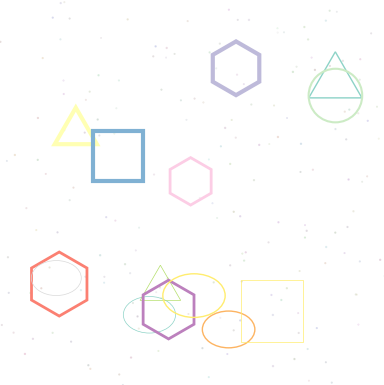[{"shape": "triangle", "thickness": 1, "radius": 0.4, "center": [0.871, 0.786]}, {"shape": "oval", "thickness": 0.5, "radius": 0.34, "center": [0.388, 0.182]}, {"shape": "triangle", "thickness": 3, "radius": 0.32, "center": [0.197, 0.657]}, {"shape": "hexagon", "thickness": 3, "radius": 0.35, "center": [0.613, 0.823]}, {"shape": "hexagon", "thickness": 2, "radius": 0.42, "center": [0.154, 0.262]}, {"shape": "square", "thickness": 3, "radius": 0.32, "center": [0.306, 0.595]}, {"shape": "oval", "thickness": 1, "radius": 0.34, "center": [0.594, 0.144]}, {"shape": "triangle", "thickness": 0.5, "radius": 0.3, "center": [0.417, 0.25]}, {"shape": "hexagon", "thickness": 2, "radius": 0.31, "center": [0.495, 0.529]}, {"shape": "oval", "thickness": 0.5, "radius": 0.32, "center": [0.146, 0.278]}, {"shape": "hexagon", "thickness": 2, "radius": 0.38, "center": [0.438, 0.196]}, {"shape": "circle", "thickness": 1.5, "radius": 0.35, "center": [0.871, 0.752]}, {"shape": "oval", "thickness": 1, "radius": 0.4, "center": [0.504, 0.232]}, {"shape": "square", "thickness": 0.5, "radius": 0.4, "center": [0.707, 0.193]}]